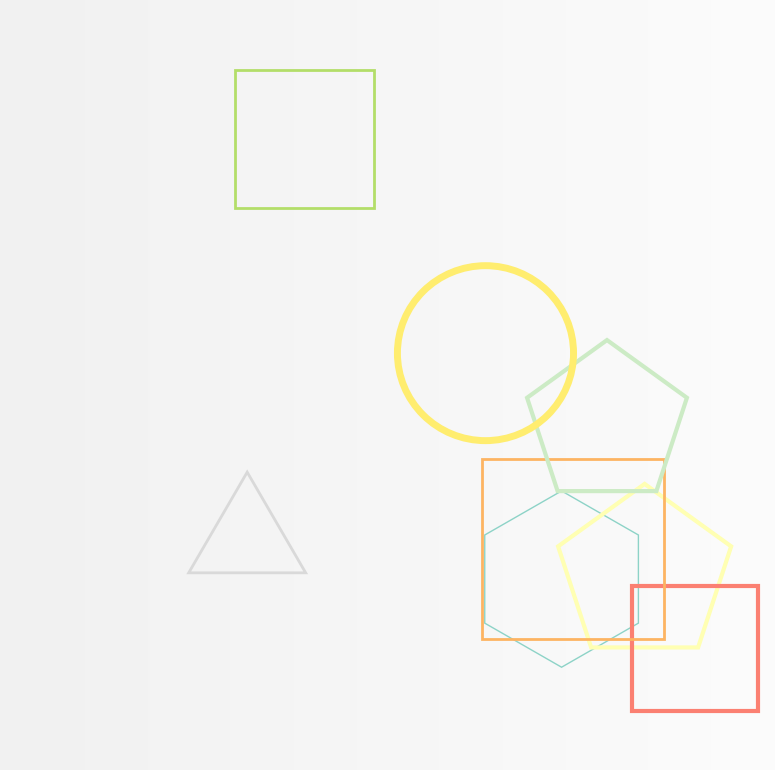[{"shape": "hexagon", "thickness": 0.5, "radius": 0.57, "center": [0.725, 0.248]}, {"shape": "pentagon", "thickness": 1.5, "radius": 0.59, "center": [0.832, 0.254]}, {"shape": "square", "thickness": 1.5, "radius": 0.41, "center": [0.897, 0.158]}, {"shape": "square", "thickness": 1, "radius": 0.59, "center": [0.739, 0.287]}, {"shape": "square", "thickness": 1, "radius": 0.45, "center": [0.393, 0.819]}, {"shape": "triangle", "thickness": 1, "radius": 0.44, "center": [0.319, 0.3]}, {"shape": "pentagon", "thickness": 1.5, "radius": 0.54, "center": [0.783, 0.45]}, {"shape": "circle", "thickness": 2.5, "radius": 0.57, "center": [0.626, 0.541]}]